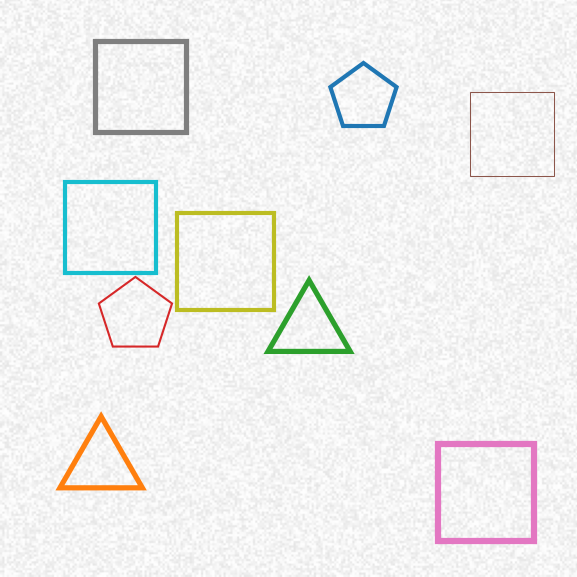[{"shape": "pentagon", "thickness": 2, "radius": 0.3, "center": [0.629, 0.83]}, {"shape": "triangle", "thickness": 2.5, "radius": 0.41, "center": [0.175, 0.196]}, {"shape": "triangle", "thickness": 2.5, "radius": 0.41, "center": [0.535, 0.432]}, {"shape": "pentagon", "thickness": 1, "radius": 0.33, "center": [0.235, 0.453]}, {"shape": "square", "thickness": 0.5, "radius": 0.36, "center": [0.886, 0.767]}, {"shape": "square", "thickness": 3, "radius": 0.42, "center": [0.842, 0.146]}, {"shape": "square", "thickness": 2.5, "radius": 0.39, "center": [0.244, 0.85]}, {"shape": "square", "thickness": 2, "radius": 0.42, "center": [0.39, 0.547]}, {"shape": "square", "thickness": 2, "radius": 0.4, "center": [0.191, 0.606]}]